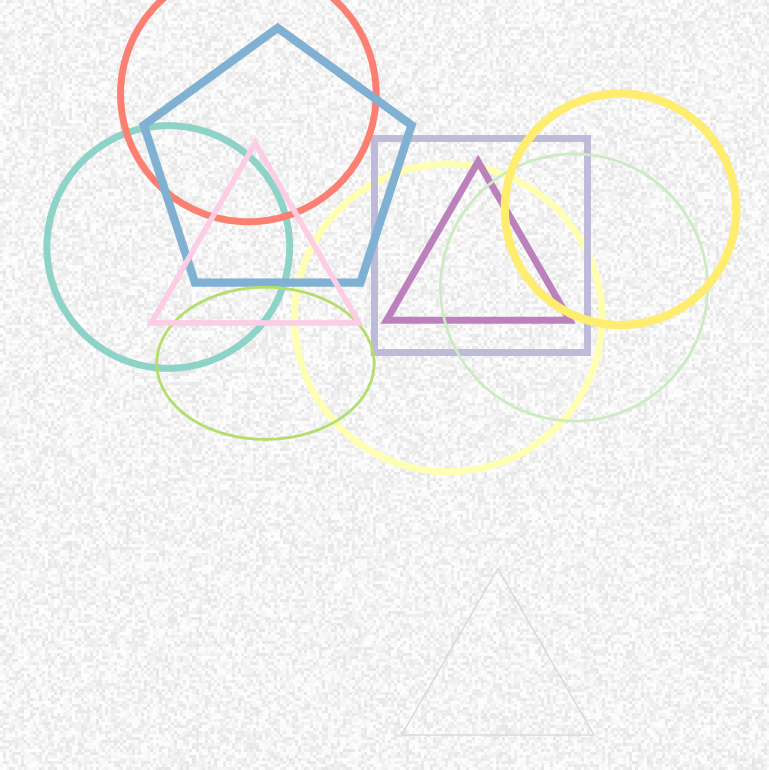[{"shape": "circle", "thickness": 2.5, "radius": 0.79, "center": [0.219, 0.679]}, {"shape": "circle", "thickness": 2.5, "radius": 1.0, "center": [0.582, 0.587]}, {"shape": "square", "thickness": 2.5, "radius": 0.69, "center": [0.624, 0.682]}, {"shape": "circle", "thickness": 2.5, "radius": 0.83, "center": [0.323, 0.878]}, {"shape": "pentagon", "thickness": 3, "radius": 0.91, "center": [0.361, 0.781]}, {"shape": "oval", "thickness": 1, "radius": 0.71, "center": [0.345, 0.528]}, {"shape": "triangle", "thickness": 2, "radius": 0.78, "center": [0.331, 0.658]}, {"shape": "triangle", "thickness": 0.5, "radius": 0.72, "center": [0.646, 0.118]}, {"shape": "triangle", "thickness": 2.5, "radius": 0.69, "center": [0.621, 0.653]}, {"shape": "circle", "thickness": 1, "radius": 0.87, "center": [0.746, 0.627]}, {"shape": "circle", "thickness": 3, "radius": 0.75, "center": [0.806, 0.728]}]